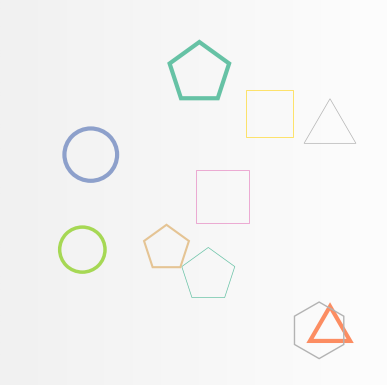[{"shape": "pentagon", "thickness": 0.5, "radius": 0.36, "center": [0.538, 0.285]}, {"shape": "pentagon", "thickness": 3, "radius": 0.4, "center": [0.514, 0.81]}, {"shape": "triangle", "thickness": 3, "radius": 0.3, "center": [0.852, 0.144]}, {"shape": "circle", "thickness": 3, "radius": 0.34, "center": [0.234, 0.598]}, {"shape": "square", "thickness": 0.5, "radius": 0.34, "center": [0.574, 0.489]}, {"shape": "circle", "thickness": 2.5, "radius": 0.29, "center": [0.213, 0.352]}, {"shape": "square", "thickness": 0.5, "radius": 0.3, "center": [0.696, 0.704]}, {"shape": "pentagon", "thickness": 1.5, "radius": 0.3, "center": [0.43, 0.355]}, {"shape": "hexagon", "thickness": 1, "radius": 0.37, "center": [0.824, 0.142]}, {"shape": "triangle", "thickness": 0.5, "radius": 0.39, "center": [0.852, 0.666]}]